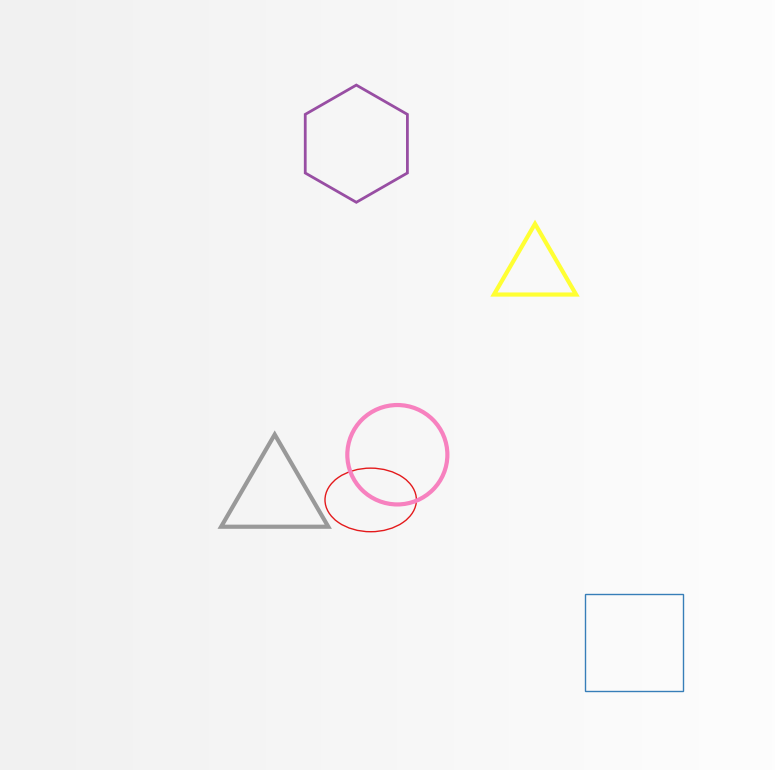[{"shape": "oval", "thickness": 0.5, "radius": 0.29, "center": [0.478, 0.351]}, {"shape": "square", "thickness": 0.5, "radius": 0.32, "center": [0.818, 0.166]}, {"shape": "hexagon", "thickness": 1, "radius": 0.38, "center": [0.46, 0.813]}, {"shape": "triangle", "thickness": 1.5, "radius": 0.31, "center": [0.69, 0.648]}, {"shape": "circle", "thickness": 1.5, "radius": 0.32, "center": [0.513, 0.409]}, {"shape": "triangle", "thickness": 1.5, "radius": 0.4, "center": [0.354, 0.356]}]